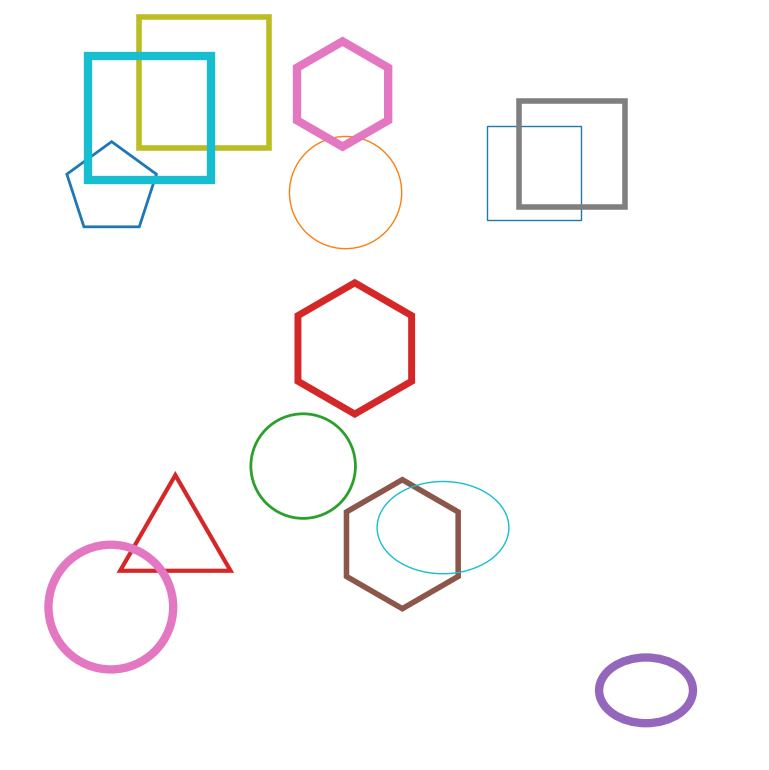[{"shape": "pentagon", "thickness": 1, "radius": 0.31, "center": [0.145, 0.755]}, {"shape": "square", "thickness": 0.5, "radius": 0.31, "center": [0.694, 0.775]}, {"shape": "circle", "thickness": 0.5, "radius": 0.36, "center": [0.449, 0.75]}, {"shape": "circle", "thickness": 1, "radius": 0.34, "center": [0.394, 0.395]}, {"shape": "triangle", "thickness": 1.5, "radius": 0.41, "center": [0.228, 0.3]}, {"shape": "hexagon", "thickness": 2.5, "radius": 0.43, "center": [0.461, 0.547]}, {"shape": "oval", "thickness": 3, "radius": 0.3, "center": [0.839, 0.103]}, {"shape": "hexagon", "thickness": 2, "radius": 0.42, "center": [0.523, 0.293]}, {"shape": "hexagon", "thickness": 3, "radius": 0.34, "center": [0.445, 0.878]}, {"shape": "circle", "thickness": 3, "radius": 0.4, "center": [0.144, 0.212]}, {"shape": "square", "thickness": 2, "radius": 0.34, "center": [0.743, 0.8]}, {"shape": "square", "thickness": 2, "radius": 0.42, "center": [0.265, 0.893]}, {"shape": "oval", "thickness": 0.5, "radius": 0.43, "center": [0.575, 0.315]}, {"shape": "square", "thickness": 3, "radius": 0.4, "center": [0.194, 0.847]}]